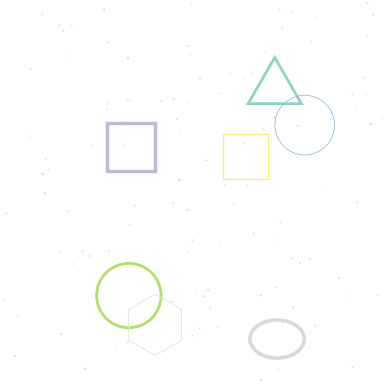[{"shape": "triangle", "thickness": 2, "radius": 0.4, "center": [0.714, 0.771]}, {"shape": "square", "thickness": 2.5, "radius": 0.31, "center": [0.341, 0.619]}, {"shape": "circle", "thickness": 0.5, "radius": 0.39, "center": [0.791, 0.675]}, {"shape": "circle", "thickness": 2, "radius": 0.42, "center": [0.335, 0.232]}, {"shape": "oval", "thickness": 2.5, "radius": 0.35, "center": [0.72, 0.119]}, {"shape": "hexagon", "thickness": 0.5, "radius": 0.4, "center": [0.403, 0.156]}, {"shape": "square", "thickness": 1, "radius": 0.29, "center": [0.639, 0.593]}]